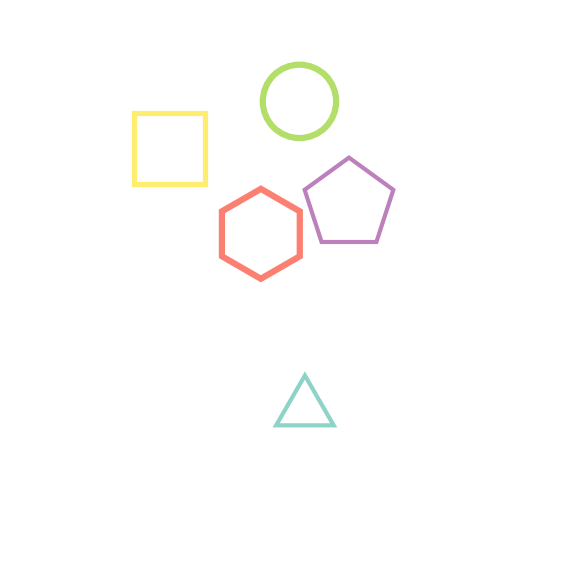[{"shape": "triangle", "thickness": 2, "radius": 0.29, "center": [0.528, 0.291]}, {"shape": "hexagon", "thickness": 3, "radius": 0.39, "center": [0.452, 0.594]}, {"shape": "circle", "thickness": 3, "radius": 0.32, "center": [0.519, 0.824]}, {"shape": "pentagon", "thickness": 2, "radius": 0.4, "center": [0.604, 0.645]}, {"shape": "square", "thickness": 2.5, "radius": 0.31, "center": [0.294, 0.742]}]